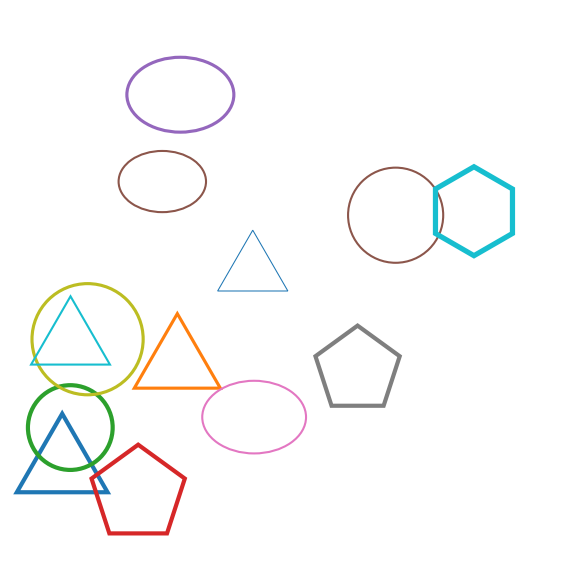[{"shape": "triangle", "thickness": 0.5, "radius": 0.35, "center": [0.438, 0.53]}, {"shape": "triangle", "thickness": 2, "radius": 0.45, "center": [0.108, 0.192]}, {"shape": "triangle", "thickness": 1.5, "radius": 0.43, "center": [0.307, 0.37]}, {"shape": "circle", "thickness": 2, "radius": 0.37, "center": [0.122, 0.259]}, {"shape": "pentagon", "thickness": 2, "radius": 0.42, "center": [0.239, 0.144]}, {"shape": "oval", "thickness": 1.5, "radius": 0.46, "center": [0.312, 0.835]}, {"shape": "oval", "thickness": 1, "radius": 0.38, "center": [0.281, 0.685]}, {"shape": "circle", "thickness": 1, "radius": 0.41, "center": [0.685, 0.626]}, {"shape": "oval", "thickness": 1, "radius": 0.45, "center": [0.44, 0.277]}, {"shape": "pentagon", "thickness": 2, "radius": 0.38, "center": [0.619, 0.359]}, {"shape": "circle", "thickness": 1.5, "radius": 0.48, "center": [0.152, 0.412]}, {"shape": "hexagon", "thickness": 2.5, "radius": 0.38, "center": [0.821, 0.633]}, {"shape": "triangle", "thickness": 1, "radius": 0.39, "center": [0.122, 0.407]}]